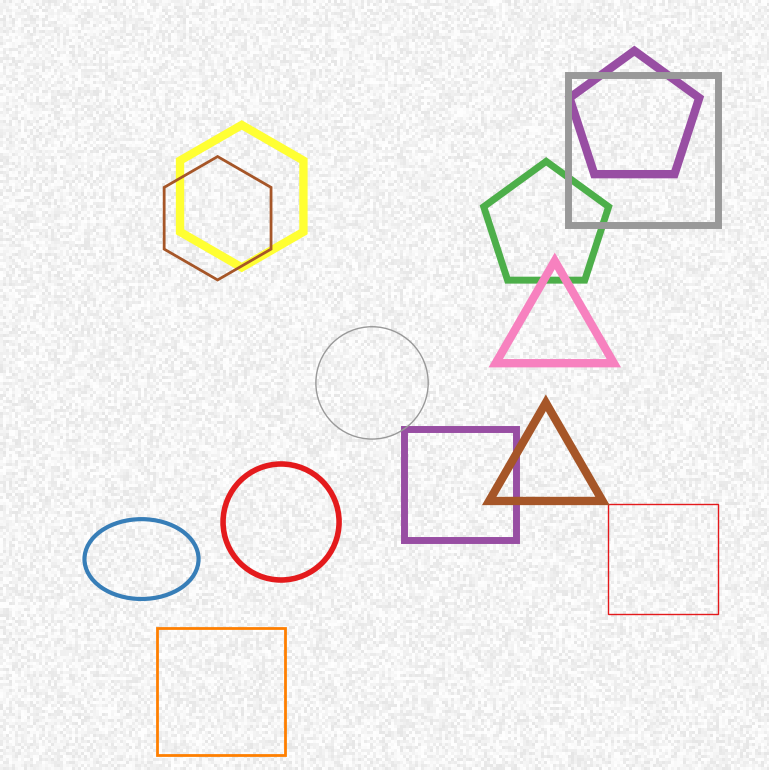[{"shape": "square", "thickness": 0.5, "radius": 0.36, "center": [0.861, 0.274]}, {"shape": "circle", "thickness": 2, "radius": 0.38, "center": [0.365, 0.322]}, {"shape": "oval", "thickness": 1.5, "radius": 0.37, "center": [0.184, 0.274]}, {"shape": "pentagon", "thickness": 2.5, "radius": 0.43, "center": [0.709, 0.705]}, {"shape": "square", "thickness": 2.5, "radius": 0.36, "center": [0.597, 0.37]}, {"shape": "pentagon", "thickness": 3, "radius": 0.44, "center": [0.824, 0.845]}, {"shape": "square", "thickness": 1, "radius": 0.41, "center": [0.287, 0.102]}, {"shape": "hexagon", "thickness": 3, "radius": 0.46, "center": [0.314, 0.745]}, {"shape": "triangle", "thickness": 3, "radius": 0.42, "center": [0.709, 0.392]}, {"shape": "hexagon", "thickness": 1, "radius": 0.4, "center": [0.283, 0.717]}, {"shape": "triangle", "thickness": 3, "radius": 0.44, "center": [0.72, 0.573]}, {"shape": "square", "thickness": 2.5, "radius": 0.49, "center": [0.835, 0.805]}, {"shape": "circle", "thickness": 0.5, "radius": 0.36, "center": [0.483, 0.503]}]